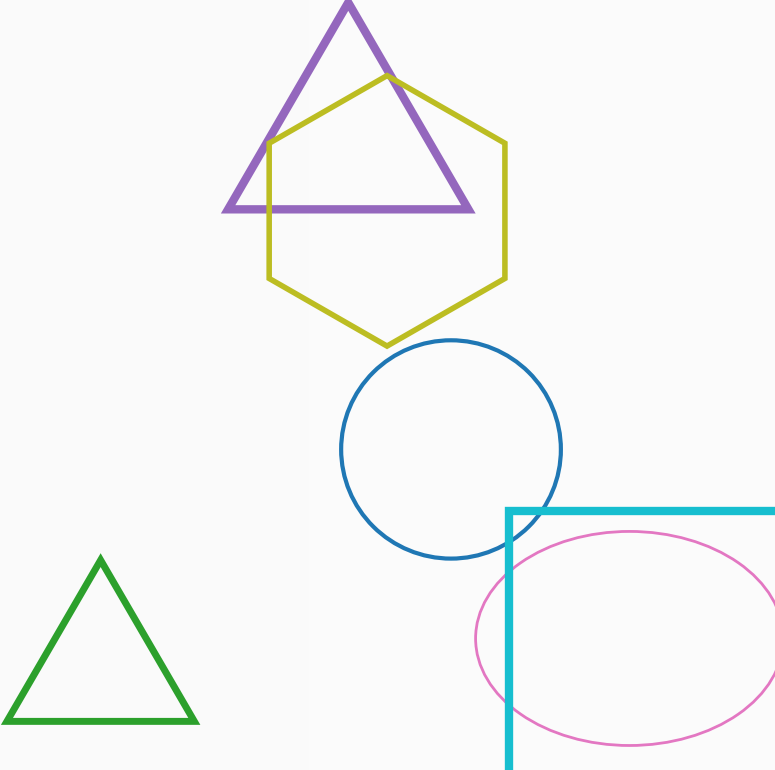[{"shape": "circle", "thickness": 1.5, "radius": 0.71, "center": [0.582, 0.416]}, {"shape": "triangle", "thickness": 2.5, "radius": 0.7, "center": [0.13, 0.133]}, {"shape": "triangle", "thickness": 3, "radius": 0.9, "center": [0.449, 0.818]}, {"shape": "oval", "thickness": 1, "radius": 0.99, "center": [0.812, 0.171]}, {"shape": "hexagon", "thickness": 2, "radius": 0.88, "center": [0.499, 0.726]}, {"shape": "square", "thickness": 3, "radius": 0.92, "center": [0.841, 0.151]}]